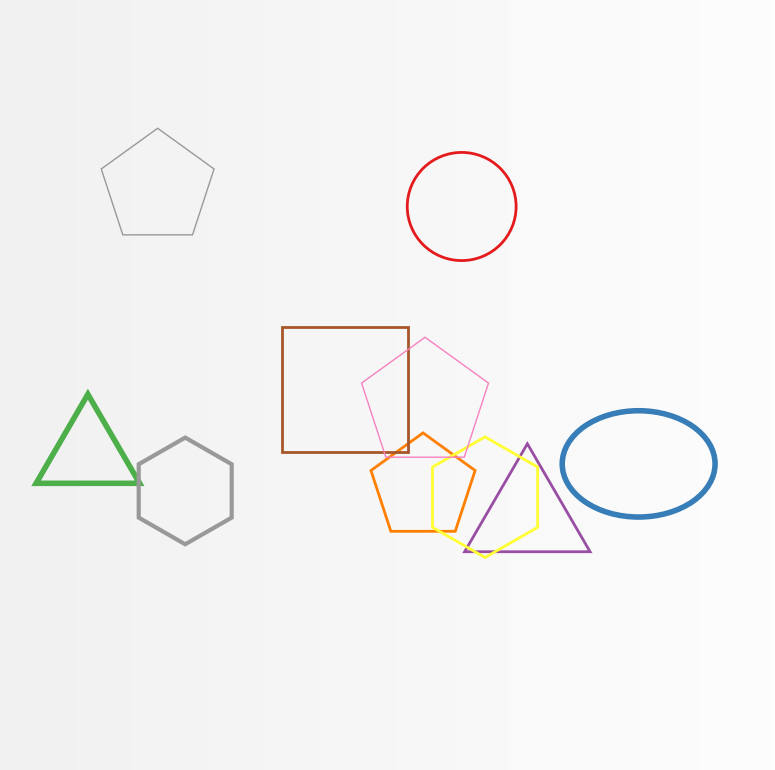[{"shape": "circle", "thickness": 1, "radius": 0.35, "center": [0.596, 0.732]}, {"shape": "oval", "thickness": 2, "radius": 0.49, "center": [0.824, 0.398]}, {"shape": "triangle", "thickness": 2, "radius": 0.39, "center": [0.113, 0.411]}, {"shape": "triangle", "thickness": 1, "radius": 0.47, "center": [0.68, 0.33]}, {"shape": "pentagon", "thickness": 1, "radius": 0.35, "center": [0.546, 0.367]}, {"shape": "hexagon", "thickness": 1, "radius": 0.39, "center": [0.626, 0.354]}, {"shape": "square", "thickness": 1, "radius": 0.41, "center": [0.446, 0.494]}, {"shape": "pentagon", "thickness": 0.5, "radius": 0.43, "center": [0.548, 0.476]}, {"shape": "pentagon", "thickness": 0.5, "radius": 0.38, "center": [0.203, 0.757]}, {"shape": "hexagon", "thickness": 1.5, "radius": 0.35, "center": [0.239, 0.362]}]